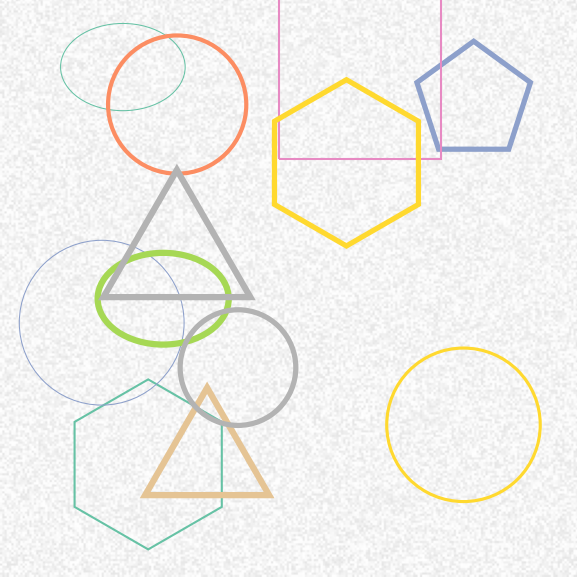[{"shape": "oval", "thickness": 0.5, "radius": 0.54, "center": [0.213, 0.883]}, {"shape": "hexagon", "thickness": 1, "radius": 0.74, "center": [0.257, 0.195]}, {"shape": "circle", "thickness": 2, "radius": 0.6, "center": [0.307, 0.818]}, {"shape": "pentagon", "thickness": 2.5, "radius": 0.52, "center": [0.82, 0.824]}, {"shape": "circle", "thickness": 0.5, "radius": 0.71, "center": [0.176, 0.44]}, {"shape": "square", "thickness": 1, "radius": 0.7, "center": [0.623, 0.865]}, {"shape": "oval", "thickness": 3, "radius": 0.57, "center": [0.283, 0.482]}, {"shape": "circle", "thickness": 1.5, "radius": 0.66, "center": [0.803, 0.264]}, {"shape": "hexagon", "thickness": 2.5, "radius": 0.72, "center": [0.6, 0.717]}, {"shape": "triangle", "thickness": 3, "radius": 0.62, "center": [0.359, 0.204]}, {"shape": "triangle", "thickness": 3, "radius": 0.73, "center": [0.306, 0.558]}, {"shape": "circle", "thickness": 2.5, "radius": 0.5, "center": [0.412, 0.363]}]